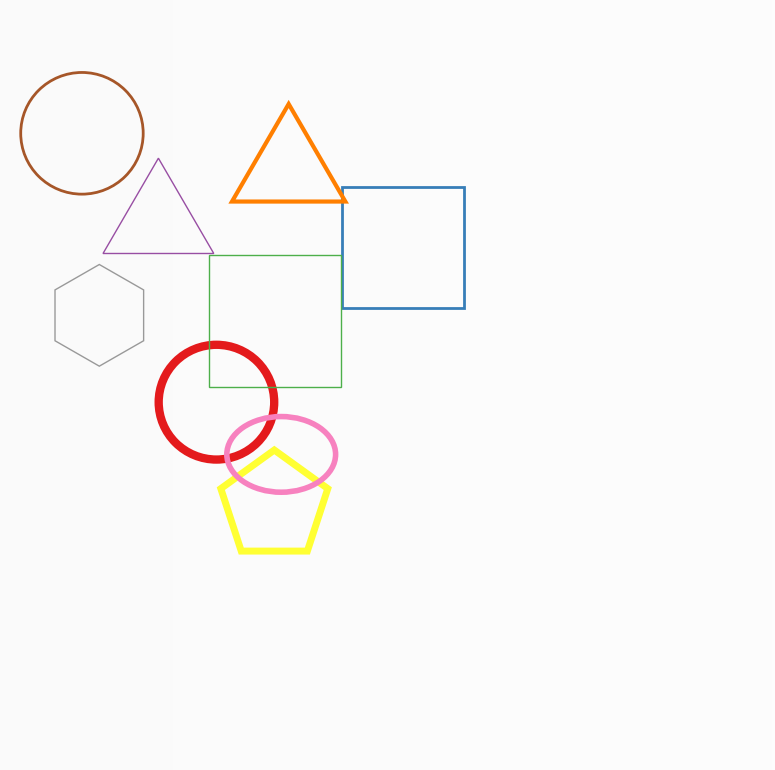[{"shape": "circle", "thickness": 3, "radius": 0.37, "center": [0.279, 0.478]}, {"shape": "square", "thickness": 1, "radius": 0.39, "center": [0.52, 0.678]}, {"shape": "square", "thickness": 0.5, "radius": 0.43, "center": [0.355, 0.583]}, {"shape": "triangle", "thickness": 0.5, "radius": 0.41, "center": [0.204, 0.712]}, {"shape": "triangle", "thickness": 1.5, "radius": 0.42, "center": [0.372, 0.78]}, {"shape": "pentagon", "thickness": 2.5, "radius": 0.36, "center": [0.354, 0.343]}, {"shape": "circle", "thickness": 1, "radius": 0.4, "center": [0.106, 0.827]}, {"shape": "oval", "thickness": 2, "radius": 0.35, "center": [0.363, 0.41]}, {"shape": "hexagon", "thickness": 0.5, "radius": 0.33, "center": [0.128, 0.59]}]